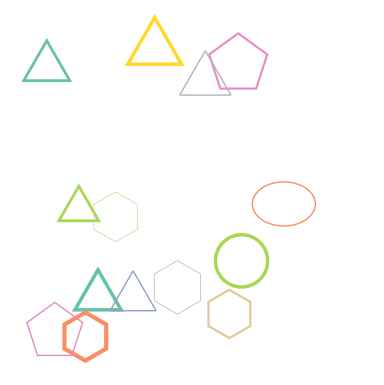[{"shape": "triangle", "thickness": 2.5, "radius": 0.35, "center": [0.255, 0.23]}, {"shape": "triangle", "thickness": 2, "radius": 0.35, "center": [0.121, 0.825]}, {"shape": "oval", "thickness": 1, "radius": 0.41, "center": [0.737, 0.47]}, {"shape": "hexagon", "thickness": 3, "radius": 0.31, "center": [0.222, 0.126]}, {"shape": "triangle", "thickness": 1, "radius": 0.34, "center": [0.346, 0.227]}, {"shape": "pentagon", "thickness": 1.5, "radius": 0.4, "center": [0.619, 0.834]}, {"shape": "pentagon", "thickness": 1, "radius": 0.38, "center": [0.142, 0.139]}, {"shape": "circle", "thickness": 2.5, "radius": 0.34, "center": [0.627, 0.322]}, {"shape": "triangle", "thickness": 2, "radius": 0.3, "center": [0.205, 0.456]}, {"shape": "triangle", "thickness": 2.5, "radius": 0.4, "center": [0.402, 0.874]}, {"shape": "hexagon", "thickness": 1.5, "radius": 0.31, "center": [0.596, 0.185]}, {"shape": "hexagon", "thickness": 0.5, "radius": 0.33, "center": [0.3, 0.437]}, {"shape": "hexagon", "thickness": 0.5, "radius": 0.35, "center": [0.461, 0.254]}, {"shape": "triangle", "thickness": 1, "radius": 0.38, "center": [0.533, 0.791]}]